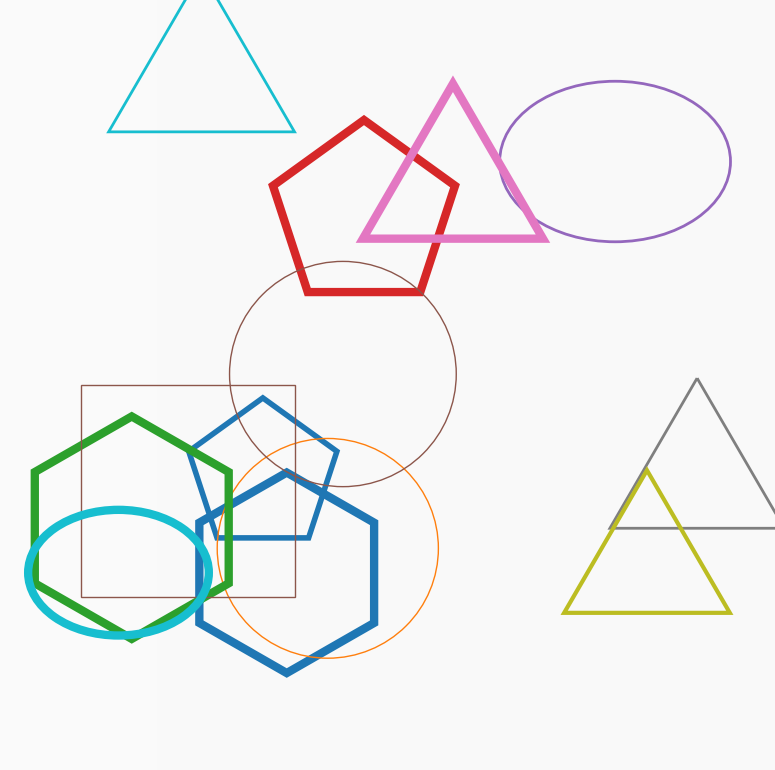[{"shape": "pentagon", "thickness": 2, "radius": 0.5, "center": [0.339, 0.383]}, {"shape": "hexagon", "thickness": 3, "radius": 0.65, "center": [0.37, 0.256]}, {"shape": "circle", "thickness": 0.5, "radius": 0.71, "center": [0.423, 0.288]}, {"shape": "hexagon", "thickness": 3, "radius": 0.72, "center": [0.17, 0.315]}, {"shape": "pentagon", "thickness": 3, "radius": 0.62, "center": [0.47, 0.721]}, {"shape": "oval", "thickness": 1, "radius": 0.74, "center": [0.794, 0.79]}, {"shape": "square", "thickness": 0.5, "radius": 0.69, "center": [0.242, 0.362]}, {"shape": "circle", "thickness": 0.5, "radius": 0.73, "center": [0.442, 0.514]}, {"shape": "triangle", "thickness": 3, "radius": 0.67, "center": [0.584, 0.757]}, {"shape": "triangle", "thickness": 1, "radius": 0.65, "center": [0.899, 0.379]}, {"shape": "triangle", "thickness": 1.5, "radius": 0.62, "center": [0.835, 0.266]}, {"shape": "triangle", "thickness": 1, "radius": 0.69, "center": [0.26, 0.898]}, {"shape": "oval", "thickness": 3, "radius": 0.58, "center": [0.153, 0.256]}]